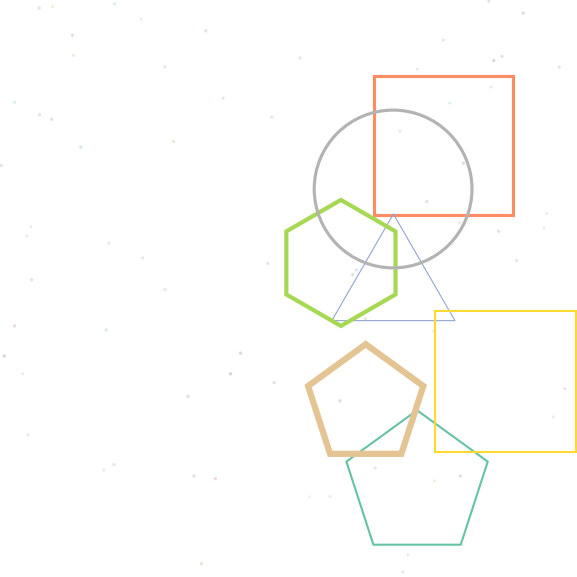[{"shape": "pentagon", "thickness": 1, "radius": 0.64, "center": [0.722, 0.16]}, {"shape": "square", "thickness": 1.5, "radius": 0.6, "center": [0.768, 0.747]}, {"shape": "triangle", "thickness": 0.5, "radius": 0.62, "center": [0.681, 0.505]}, {"shape": "hexagon", "thickness": 2, "radius": 0.55, "center": [0.59, 0.544]}, {"shape": "square", "thickness": 1, "radius": 0.61, "center": [0.875, 0.338]}, {"shape": "pentagon", "thickness": 3, "radius": 0.52, "center": [0.633, 0.298]}, {"shape": "circle", "thickness": 1.5, "radius": 0.68, "center": [0.681, 0.672]}]